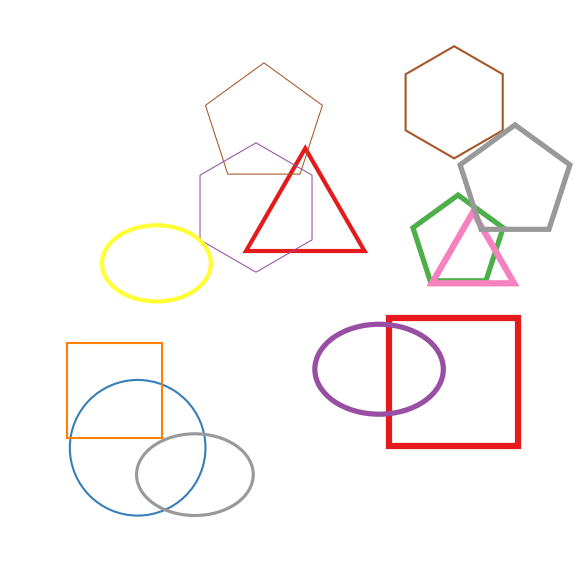[{"shape": "square", "thickness": 3, "radius": 0.55, "center": [0.785, 0.338]}, {"shape": "triangle", "thickness": 2, "radius": 0.59, "center": [0.529, 0.624]}, {"shape": "circle", "thickness": 1, "radius": 0.59, "center": [0.238, 0.224]}, {"shape": "pentagon", "thickness": 2.5, "radius": 0.41, "center": [0.793, 0.579]}, {"shape": "hexagon", "thickness": 0.5, "radius": 0.56, "center": [0.443, 0.64]}, {"shape": "oval", "thickness": 2.5, "radius": 0.56, "center": [0.656, 0.36]}, {"shape": "square", "thickness": 1, "radius": 0.41, "center": [0.199, 0.323]}, {"shape": "oval", "thickness": 2, "radius": 0.47, "center": [0.271, 0.543]}, {"shape": "hexagon", "thickness": 1, "radius": 0.49, "center": [0.786, 0.822]}, {"shape": "pentagon", "thickness": 0.5, "radius": 0.53, "center": [0.457, 0.784]}, {"shape": "triangle", "thickness": 3, "radius": 0.41, "center": [0.819, 0.55]}, {"shape": "oval", "thickness": 1.5, "radius": 0.51, "center": [0.337, 0.177]}, {"shape": "pentagon", "thickness": 2.5, "radius": 0.5, "center": [0.892, 0.683]}]